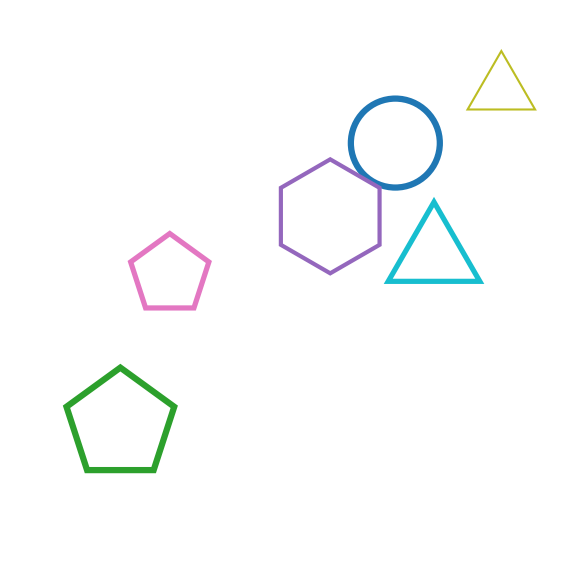[{"shape": "circle", "thickness": 3, "radius": 0.39, "center": [0.685, 0.751]}, {"shape": "pentagon", "thickness": 3, "radius": 0.49, "center": [0.208, 0.264]}, {"shape": "hexagon", "thickness": 2, "radius": 0.49, "center": [0.572, 0.625]}, {"shape": "pentagon", "thickness": 2.5, "radius": 0.36, "center": [0.294, 0.524]}, {"shape": "triangle", "thickness": 1, "radius": 0.34, "center": [0.868, 0.843]}, {"shape": "triangle", "thickness": 2.5, "radius": 0.46, "center": [0.752, 0.558]}]